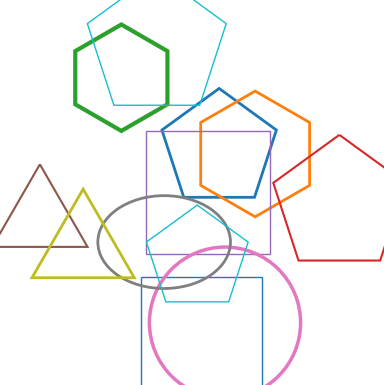[{"shape": "square", "thickness": 1, "radius": 0.78, "center": [0.523, 0.123]}, {"shape": "pentagon", "thickness": 2, "radius": 0.78, "center": [0.569, 0.614]}, {"shape": "hexagon", "thickness": 2, "radius": 0.82, "center": [0.663, 0.6]}, {"shape": "hexagon", "thickness": 3, "radius": 0.69, "center": [0.315, 0.798]}, {"shape": "pentagon", "thickness": 1.5, "radius": 0.9, "center": [0.881, 0.469]}, {"shape": "square", "thickness": 1, "radius": 0.8, "center": [0.54, 0.5]}, {"shape": "triangle", "thickness": 1.5, "radius": 0.71, "center": [0.104, 0.43]}, {"shape": "circle", "thickness": 2.5, "radius": 0.98, "center": [0.584, 0.162]}, {"shape": "oval", "thickness": 2, "radius": 0.86, "center": [0.426, 0.371]}, {"shape": "triangle", "thickness": 2, "radius": 0.77, "center": [0.216, 0.355]}, {"shape": "pentagon", "thickness": 1, "radius": 0.69, "center": [0.512, 0.328]}, {"shape": "pentagon", "thickness": 1, "radius": 0.95, "center": [0.407, 0.88]}]